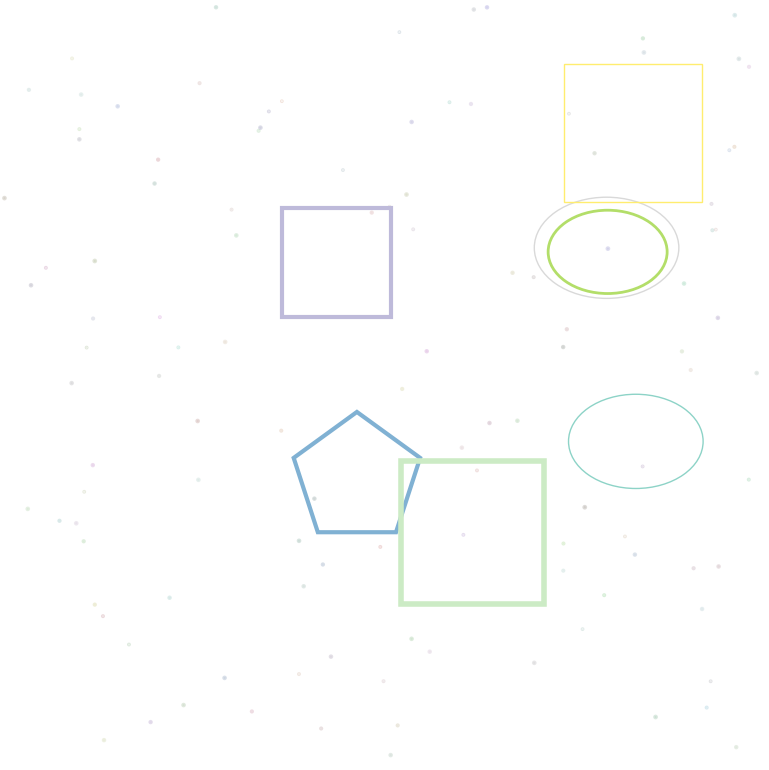[{"shape": "oval", "thickness": 0.5, "radius": 0.44, "center": [0.826, 0.427]}, {"shape": "square", "thickness": 1.5, "radius": 0.35, "center": [0.437, 0.66]}, {"shape": "pentagon", "thickness": 1.5, "radius": 0.43, "center": [0.464, 0.379]}, {"shape": "oval", "thickness": 1, "radius": 0.39, "center": [0.789, 0.673]}, {"shape": "oval", "thickness": 0.5, "radius": 0.47, "center": [0.788, 0.678]}, {"shape": "square", "thickness": 2, "radius": 0.47, "center": [0.613, 0.308]}, {"shape": "square", "thickness": 0.5, "radius": 0.45, "center": [0.822, 0.827]}]